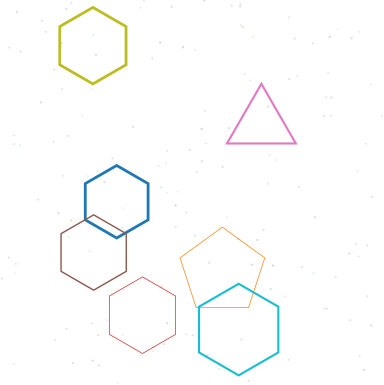[{"shape": "hexagon", "thickness": 2, "radius": 0.47, "center": [0.303, 0.476]}, {"shape": "pentagon", "thickness": 0.5, "radius": 0.58, "center": [0.578, 0.294]}, {"shape": "hexagon", "thickness": 0.5, "radius": 0.5, "center": [0.37, 0.181]}, {"shape": "hexagon", "thickness": 1, "radius": 0.49, "center": [0.243, 0.344]}, {"shape": "triangle", "thickness": 1.5, "radius": 0.52, "center": [0.679, 0.679]}, {"shape": "hexagon", "thickness": 2, "radius": 0.5, "center": [0.241, 0.881]}, {"shape": "hexagon", "thickness": 1.5, "radius": 0.59, "center": [0.62, 0.144]}]